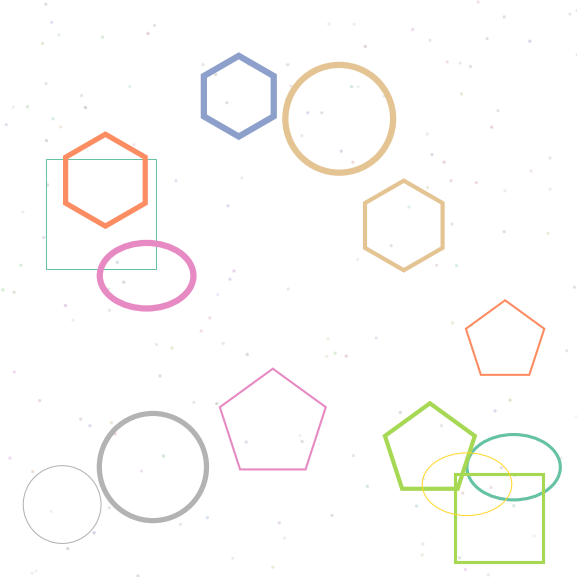[{"shape": "square", "thickness": 0.5, "radius": 0.48, "center": [0.174, 0.628]}, {"shape": "oval", "thickness": 1.5, "radius": 0.4, "center": [0.889, 0.19]}, {"shape": "pentagon", "thickness": 1, "radius": 0.36, "center": [0.875, 0.408]}, {"shape": "hexagon", "thickness": 2.5, "radius": 0.4, "center": [0.183, 0.687]}, {"shape": "hexagon", "thickness": 3, "radius": 0.35, "center": [0.414, 0.833]}, {"shape": "oval", "thickness": 3, "radius": 0.41, "center": [0.254, 0.522]}, {"shape": "pentagon", "thickness": 1, "radius": 0.48, "center": [0.472, 0.264]}, {"shape": "pentagon", "thickness": 2, "radius": 0.41, "center": [0.744, 0.219]}, {"shape": "square", "thickness": 1.5, "radius": 0.38, "center": [0.865, 0.103]}, {"shape": "oval", "thickness": 0.5, "radius": 0.39, "center": [0.809, 0.161]}, {"shape": "hexagon", "thickness": 2, "radius": 0.39, "center": [0.699, 0.609]}, {"shape": "circle", "thickness": 3, "radius": 0.47, "center": [0.587, 0.793]}, {"shape": "circle", "thickness": 0.5, "radius": 0.34, "center": [0.108, 0.125]}, {"shape": "circle", "thickness": 2.5, "radius": 0.46, "center": [0.265, 0.19]}]